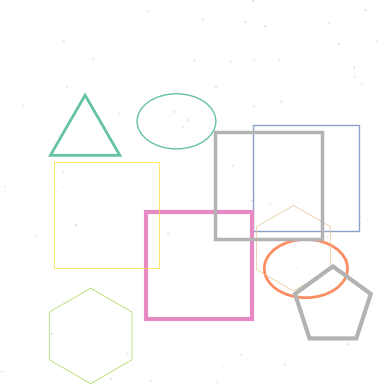[{"shape": "triangle", "thickness": 2, "radius": 0.52, "center": [0.221, 0.649]}, {"shape": "oval", "thickness": 1, "radius": 0.51, "center": [0.458, 0.685]}, {"shape": "oval", "thickness": 2, "radius": 0.54, "center": [0.795, 0.302]}, {"shape": "square", "thickness": 1, "radius": 0.69, "center": [0.794, 0.538]}, {"shape": "square", "thickness": 3, "radius": 0.69, "center": [0.517, 0.31]}, {"shape": "hexagon", "thickness": 0.5, "radius": 0.62, "center": [0.235, 0.127]}, {"shape": "square", "thickness": 0.5, "radius": 0.69, "center": [0.277, 0.442]}, {"shape": "hexagon", "thickness": 0.5, "radius": 0.56, "center": [0.762, 0.355]}, {"shape": "square", "thickness": 2.5, "radius": 0.7, "center": [0.697, 0.519]}, {"shape": "pentagon", "thickness": 3, "radius": 0.52, "center": [0.865, 0.205]}]